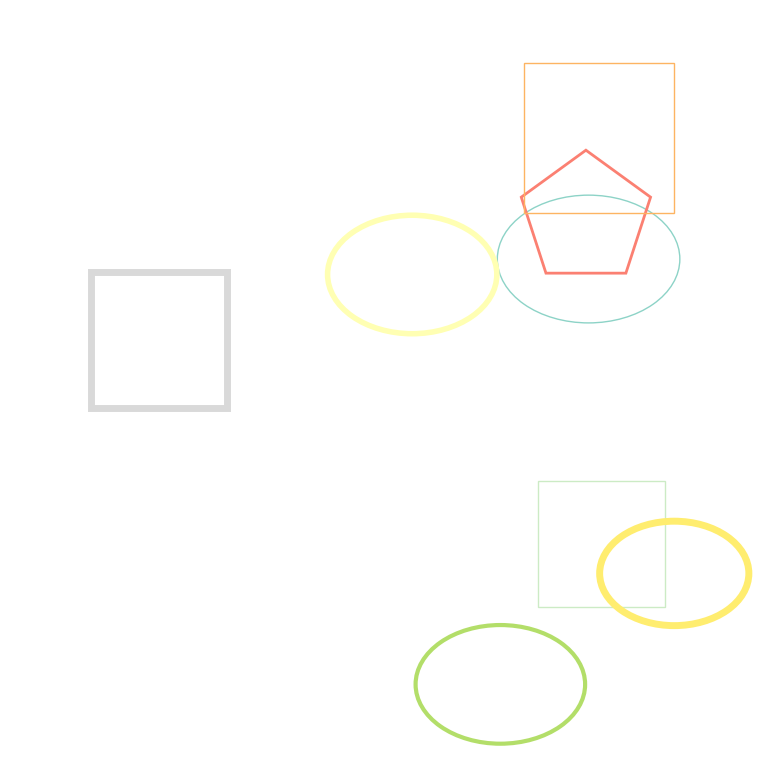[{"shape": "oval", "thickness": 0.5, "radius": 0.59, "center": [0.764, 0.664]}, {"shape": "oval", "thickness": 2, "radius": 0.55, "center": [0.535, 0.644]}, {"shape": "pentagon", "thickness": 1, "radius": 0.44, "center": [0.761, 0.717]}, {"shape": "square", "thickness": 0.5, "radius": 0.49, "center": [0.778, 0.821]}, {"shape": "oval", "thickness": 1.5, "radius": 0.55, "center": [0.65, 0.111]}, {"shape": "square", "thickness": 2.5, "radius": 0.44, "center": [0.207, 0.558]}, {"shape": "square", "thickness": 0.5, "radius": 0.41, "center": [0.781, 0.293]}, {"shape": "oval", "thickness": 2.5, "radius": 0.48, "center": [0.876, 0.255]}]